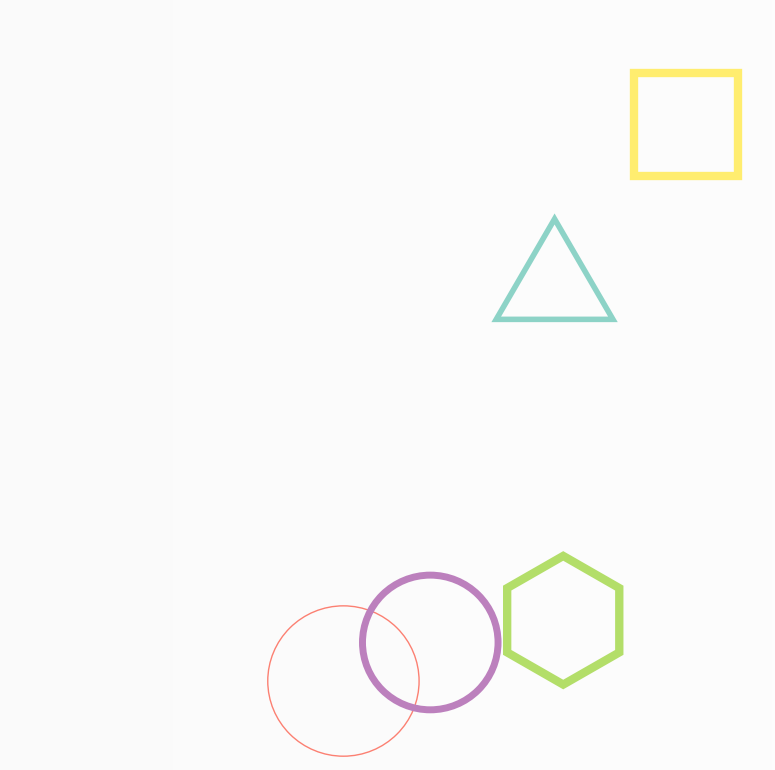[{"shape": "triangle", "thickness": 2, "radius": 0.43, "center": [0.716, 0.629]}, {"shape": "circle", "thickness": 0.5, "radius": 0.49, "center": [0.443, 0.116]}, {"shape": "hexagon", "thickness": 3, "radius": 0.42, "center": [0.727, 0.194]}, {"shape": "circle", "thickness": 2.5, "radius": 0.44, "center": [0.555, 0.166]}, {"shape": "square", "thickness": 3, "radius": 0.34, "center": [0.885, 0.838]}]